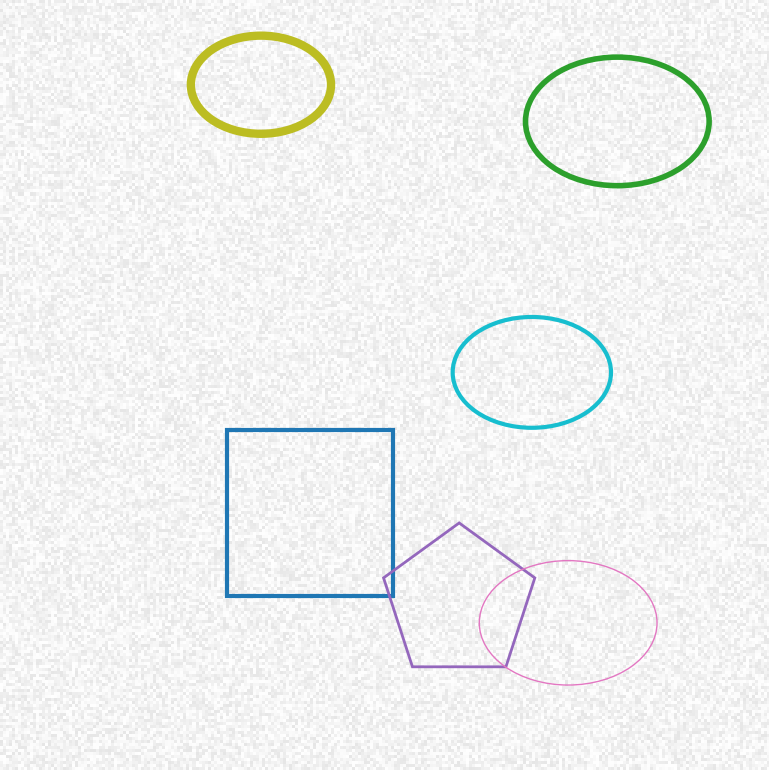[{"shape": "square", "thickness": 1.5, "radius": 0.54, "center": [0.402, 0.334]}, {"shape": "oval", "thickness": 2, "radius": 0.6, "center": [0.802, 0.842]}, {"shape": "pentagon", "thickness": 1, "radius": 0.52, "center": [0.596, 0.218]}, {"shape": "oval", "thickness": 0.5, "radius": 0.58, "center": [0.738, 0.191]}, {"shape": "oval", "thickness": 3, "radius": 0.46, "center": [0.339, 0.89]}, {"shape": "oval", "thickness": 1.5, "radius": 0.51, "center": [0.691, 0.516]}]